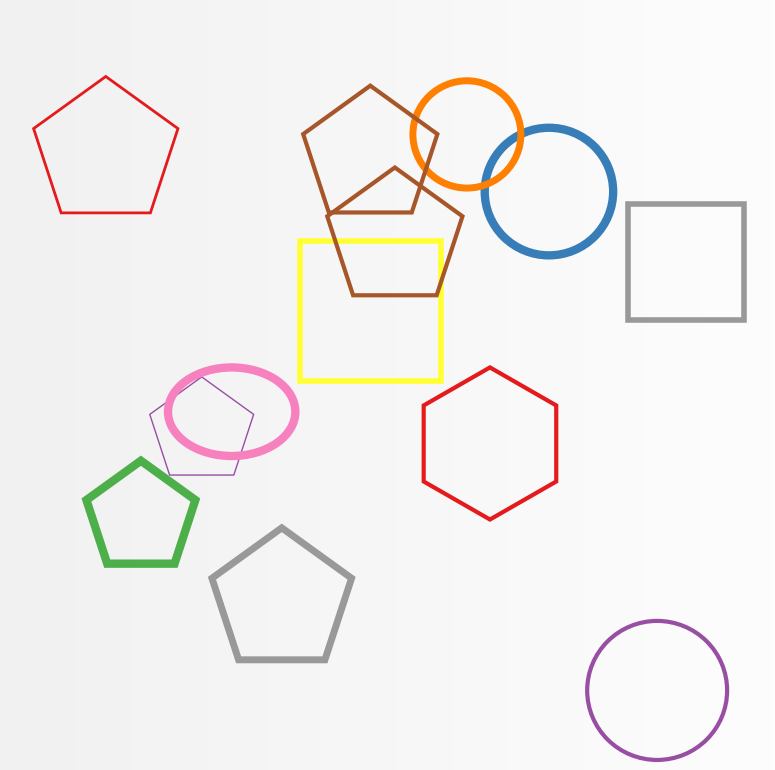[{"shape": "pentagon", "thickness": 1, "radius": 0.49, "center": [0.136, 0.803]}, {"shape": "hexagon", "thickness": 1.5, "radius": 0.49, "center": [0.632, 0.424]}, {"shape": "circle", "thickness": 3, "radius": 0.41, "center": [0.708, 0.751]}, {"shape": "pentagon", "thickness": 3, "radius": 0.37, "center": [0.182, 0.328]}, {"shape": "circle", "thickness": 1.5, "radius": 0.45, "center": [0.848, 0.103]}, {"shape": "pentagon", "thickness": 0.5, "radius": 0.35, "center": [0.26, 0.44]}, {"shape": "circle", "thickness": 2.5, "radius": 0.35, "center": [0.602, 0.825]}, {"shape": "square", "thickness": 2, "radius": 0.45, "center": [0.478, 0.596]}, {"shape": "pentagon", "thickness": 1.5, "radius": 0.46, "center": [0.51, 0.691]}, {"shape": "pentagon", "thickness": 1.5, "radius": 0.46, "center": [0.478, 0.798]}, {"shape": "oval", "thickness": 3, "radius": 0.41, "center": [0.299, 0.465]}, {"shape": "pentagon", "thickness": 2.5, "radius": 0.47, "center": [0.364, 0.22]}, {"shape": "square", "thickness": 2, "radius": 0.38, "center": [0.885, 0.659]}]